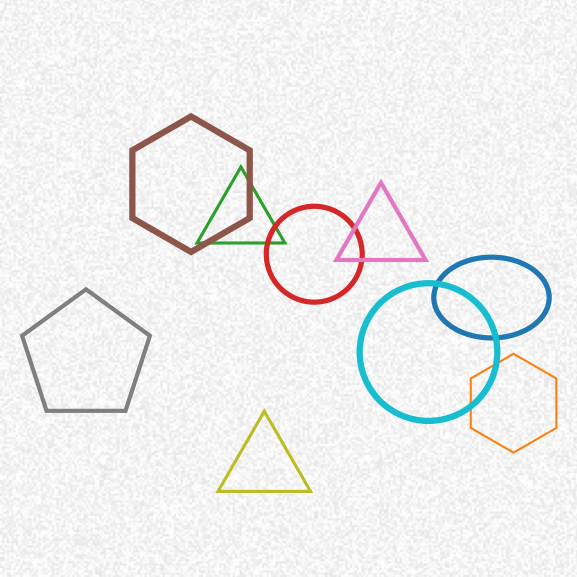[{"shape": "oval", "thickness": 2.5, "radius": 0.5, "center": [0.851, 0.484]}, {"shape": "hexagon", "thickness": 1, "radius": 0.43, "center": [0.889, 0.301]}, {"shape": "triangle", "thickness": 1.5, "radius": 0.44, "center": [0.417, 0.622]}, {"shape": "circle", "thickness": 2.5, "radius": 0.42, "center": [0.544, 0.559]}, {"shape": "hexagon", "thickness": 3, "radius": 0.59, "center": [0.331, 0.68]}, {"shape": "triangle", "thickness": 2, "radius": 0.45, "center": [0.66, 0.594]}, {"shape": "pentagon", "thickness": 2, "radius": 0.58, "center": [0.149, 0.382]}, {"shape": "triangle", "thickness": 1.5, "radius": 0.46, "center": [0.458, 0.194]}, {"shape": "circle", "thickness": 3, "radius": 0.6, "center": [0.742, 0.39]}]